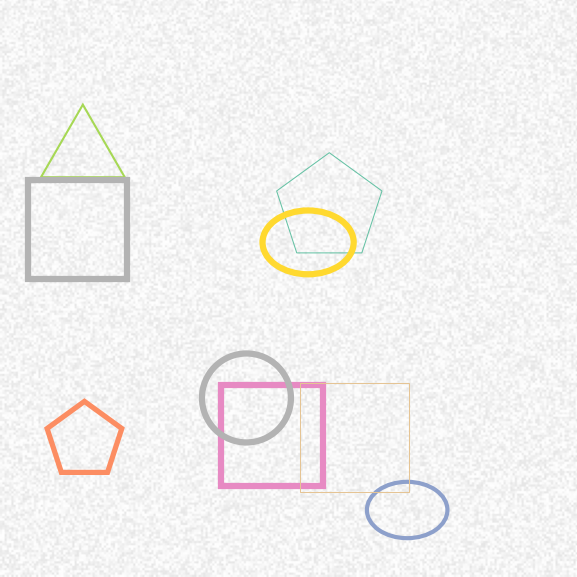[{"shape": "pentagon", "thickness": 0.5, "radius": 0.48, "center": [0.57, 0.639]}, {"shape": "pentagon", "thickness": 2.5, "radius": 0.34, "center": [0.146, 0.236]}, {"shape": "oval", "thickness": 2, "radius": 0.35, "center": [0.705, 0.116]}, {"shape": "square", "thickness": 3, "radius": 0.44, "center": [0.47, 0.245]}, {"shape": "triangle", "thickness": 1, "radius": 0.42, "center": [0.143, 0.734]}, {"shape": "oval", "thickness": 3, "radius": 0.39, "center": [0.534, 0.579]}, {"shape": "square", "thickness": 0.5, "radius": 0.47, "center": [0.614, 0.241]}, {"shape": "circle", "thickness": 3, "radius": 0.39, "center": [0.427, 0.31]}, {"shape": "square", "thickness": 3, "radius": 0.43, "center": [0.135, 0.602]}]